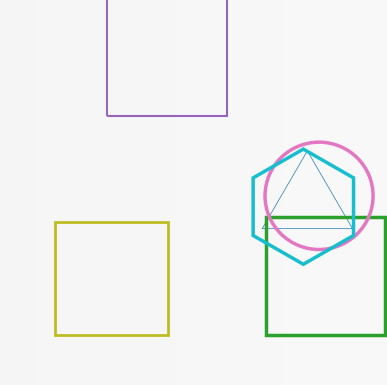[{"shape": "triangle", "thickness": 0.5, "radius": 0.67, "center": [0.793, 0.473]}, {"shape": "square", "thickness": 2.5, "radius": 0.77, "center": [0.841, 0.283]}, {"shape": "square", "thickness": 1.5, "radius": 0.77, "center": [0.431, 0.852]}, {"shape": "circle", "thickness": 2.5, "radius": 0.7, "center": [0.823, 0.491]}, {"shape": "square", "thickness": 2, "radius": 0.73, "center": [0.289, 0.277]}, {"shape": "hexagon", "thickness": 2.5, "radius": 0.75, "center": [0.783, 0.463]}]